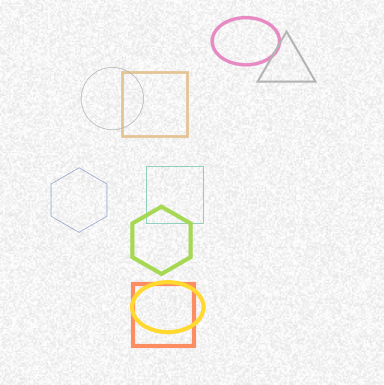[{"shape": "square", "thickness": 0.5, "radius": 0.37, "center": [0.453, 0.495]}, {"shape": "square", "thickness": 3, "radius": 0.4, "center": [0.424, 0.182]}, {"shape": "hexagon", "thickness": 0.5, "radius": 0.42, "center": [0.205, 0.48]}, {"shape": "oval", "thickness": 2.5, "radius": 0.44, "center": [0.639, 0.893]}, {"shape": "hexagon", "thickness": 3, "radius": 0.44, "center": [0.419, 0.376]}, {"shape": "oval", "thickness": 3, "radius": 0.46, "center": [0.436, 0.202]}, {"shape": "square", "thickness": 2, "radius": 0.42, "center": [0.402, 0.73]}, {"shape": "circle", "thickness": 0.5, "radius": 0.41, "center": [0.292, 0.744]}, {"shape": "triangle", "thickness": 1.5, "radius": 0.43, "center": [0.744, 0.831]}]